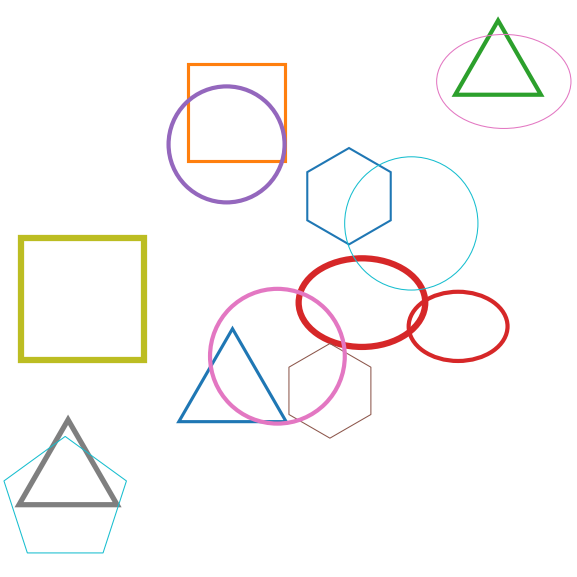[{"shape": "hexagon", "thickness": 1, "radius": 0.42, "center": [0.604, 0.659]}, {"shape": "triangle", "thickness": 1.5, "radius": 0.54, "center": [0.403, 0.323]}, {"shape": "square", "thickness": 1.5, "radius": 0.42, "center": [0.409, 0.804]}, {"shape": "triangle", "thickness": 2, "radius": 0.43, "center": [0.862, 0.878]}, {"shape": "oval", "thickness": 2, "radius": 0.43, "center": [0.793, 0.434]}, {"shape": "oval", "thickness": 3, "radius": 0.55, "center": [0.627, 0.475]}, {"shape": "circle", "thickness": 2, "radius": 0.5, "center": [0.392, 0.749]}, {"shape": "hexagon", "thickness": 0.5, "radius": 0.41, "center": [0.571, 0.322]}, {"shape": "circle", "thickness": 2, "radius": 0.58, "center": [0.48, 0.382]}, {"shape": "oval", "thickness": 0.5, "radius": 0.58, "center": [0.872, 0.858]}, {"shape": "triangle", "thickness": 2.5, "radius": 0.49, "center": [0.118, 0.174]}, {"shape": "square", "thickness": 3, "radius": 0.53, "center": [0.143, 0.481]}, {"shape": "circle", "thickness": 0.5, "radius": 0.58, "center": [0.712, 0.612]}, {"shape": "pentagon", "thickness": 0.5, "radius": 0.56, "center": [0.113, 0.132]}]